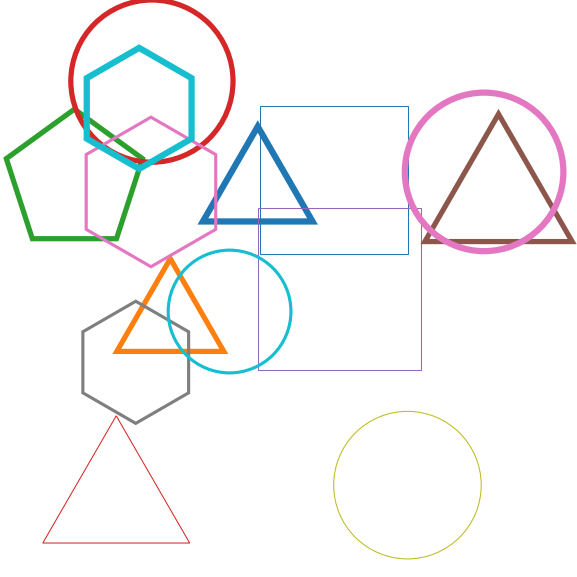[{"shape": "triangle", "thickness": 3, "radius": 0.55, "center": [0.446, 0.67]}, {"shape": "square", "thickness": 0.5, "radius": 0.64, "center": [0.578, 0.688]}, {"shape": "triangle", "thickness": 2.5, "radius": 0.53, "center": [0.295, 0.444]}, {"shape": "pentagon", "thickness": 2.5, "radius": 0.62, "center": [0.129, 0.686]}, {"shape": "circle", "thickness": 2.5, "radius": 0.7, "center": [0.263, 0.859]}, {"shape": "triangle", "thickness": 0.5, "radius": 0.73, "center": [0.201, 0.132]}, {"shape": "square", "thickness": 0.5, "radius": 0.7, "center": [0.589, 0.499]}, {"shape": "triangle", "thickness": 2.5, "radius": 0.74, "center": [0.863, 0.654]}, {"shape": "hexagon", "thickness": 1.5, "radius": 0.65, "center": [0.261, 0.667]}, {"shape": "circle", "thickness": 3, "radius": 0.69, "center": [0.838, 0.702]}, {"shape": "hexagon", "thickness": 1.5, "radius": 0.53, "center": [0.235, 0.372]}, {"shape": "circle", "thickness": 0.5, "radius": 0.64, "center": [0.706, 0.159]}, {"shape": "circle", "thickness": 1.5, "radius": 0.53, "center": [0.398, 0.46]}, {"shape": "hexagon", "thickness": 3, "radius": 0.52, "center": [0.241, 0.811]}]